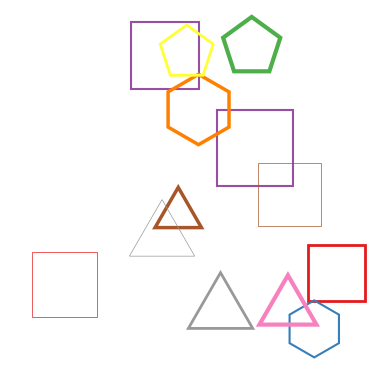[{"shape": "square", "thickness": 0.5, "radius": 0.43, "center": [0.168, 0.261]}, {"shape": "square", "thickness": 2, "radius": 0.37, "center": [0.874, 0.29]}, {"shape": "hexagon", "thickness": 1.5, "radius": 0.37, "center": [0.816, 0.146]}, {"shape": "pentagon", "thickness": 3, "radius": 0.39, "center": [0.654, 0.878]}, {"shape": "square", "thickness": 1.5, "radius": 0.44, "center": [0.429, 0.856]}, {"shape": "square", "thickness": 1.5, "radius": 0.49, "center": [0.661, 0.616]}, {"shape": "hexagon", "thickness": 2.5, "radius": 0.46, "center": [0.516, 0.716]}, {"shape": "pentagon", "thickness": 2, "radius": 0.36, "center": [0.485, 0.863]}, {"shape": "square", "thickness": 0.5, "radius": 0.41, "center": [0.751, 0.496]}, {"shape": "triangle", "thickness": 2.5, "radius": 0.35, "center": [0.463, 0.444]}, {"shape": "triangle", "thickness": 3, "radius": 0.43, "center": [0.748, 0.2]}, {"shape": "triangle", "thickness": 0.5, "radius": 0.49, "center": [0.421, 0.384]}, {"shape": "triangle", "thickness": 2, "radius": 0.48, "center": [0.573, 0.195]}]